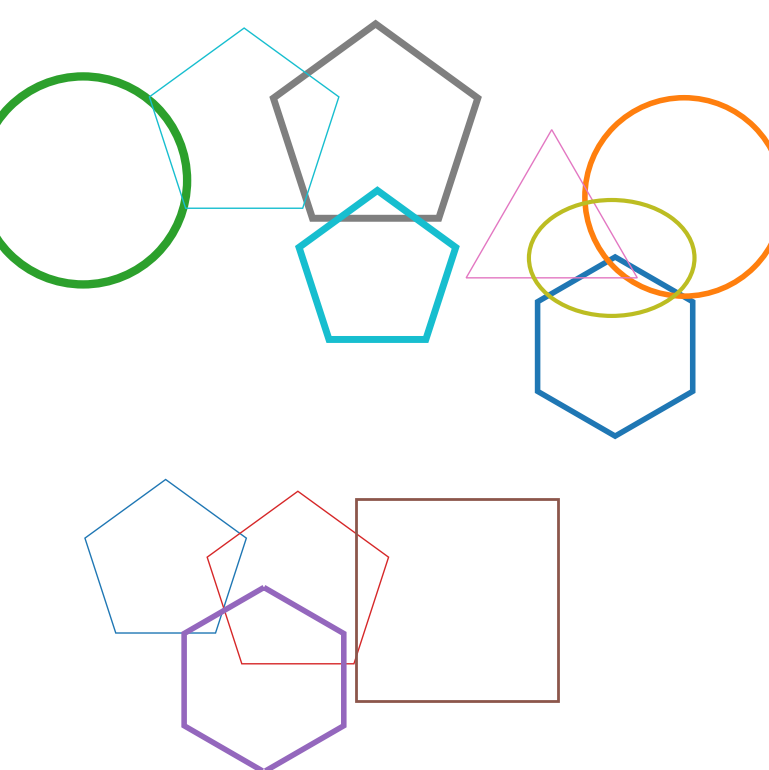[{"shape": "hexagon", "thickness": 2, "radius": 0.58, "center": [0.799, 0.55]}, {"shape": "pentagon", "thickness": 0.5, "radius": 0.55, "center": [0.215, 0.267]}, {"shape": "circle", "thickness": 2, "radius": 0.64, "center": [0.888, 0.744]}, {"shape": "circle", "thickness": 3, "radius": 0.68, "center": [0.108, 0.766]}, {"shape": "pentagon", "thickness": 0.5, "radius": 0.62, "center": [0.387, 0.238]}, {"shape": "hexagon", "thickness": 2, "radius": 0.6, "center": [0.343, 0.117]}, {"shape": "square", "thickness": 1, "radius": 0.66, "center": [0.593, 0.221]}, {"shape": "triangle", "thickness": 0.5, "radius": 0.64, "center": [0.717, 0.703]}, {"shape": "pentagon", "thickness": 2.5, "radius": 0.7, "center": [0.488, 0.829]}, {"shape": "oval", "thickness": 1.5, "radius": 0.54, "center": [0.794, 0.665]}, {"shape": "pentagon", "thickness": 2.5, "radius": 0.53, "center": [0.49, 0.646]}, {"shape": "pentagon", "thickness": 0.5, "radius": 0.65, "center": [0.317, 0.834]}]